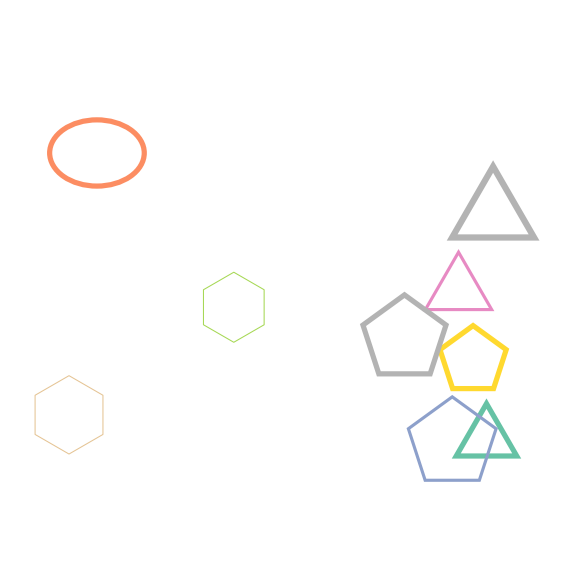[{"shape": "triangle", "thickness": 2.5, "radius": 0.3, "center": [0.842, 0.24]}, {"shape": "oval", "thickness": 2.5, "radius": 0.41, "center": [0.168, 0.734]}, {"shape": "pentagon", "thickness": 1.5, "radius": 0.4, "center": [0.783, 0.232]}, {"shape": "triangle", "thickness": 1.5, "radius": 0.33, "center": [0.794, 0.496]}, {"shape": "hexagon", "thickness": 0.5, "radius": 0.3, "center": [0.405, 0.467]}, {"shape": "pentagon", "thickness": 2.5, "radius": 0.3, "center": [0.819, 0.375]}, {"shape": "hexagon", "thickness": 0.5, "radius": 0.34, "center": [0.12, 0.281]}, {"shape": "triangle", "thickness": 3, "radius": 0.41, "center": [0.854, 0.629]}, {"shape": "pentagon", "thickness": 2.5, "radius": 0.38, "center": [0.7, 0.413]}]